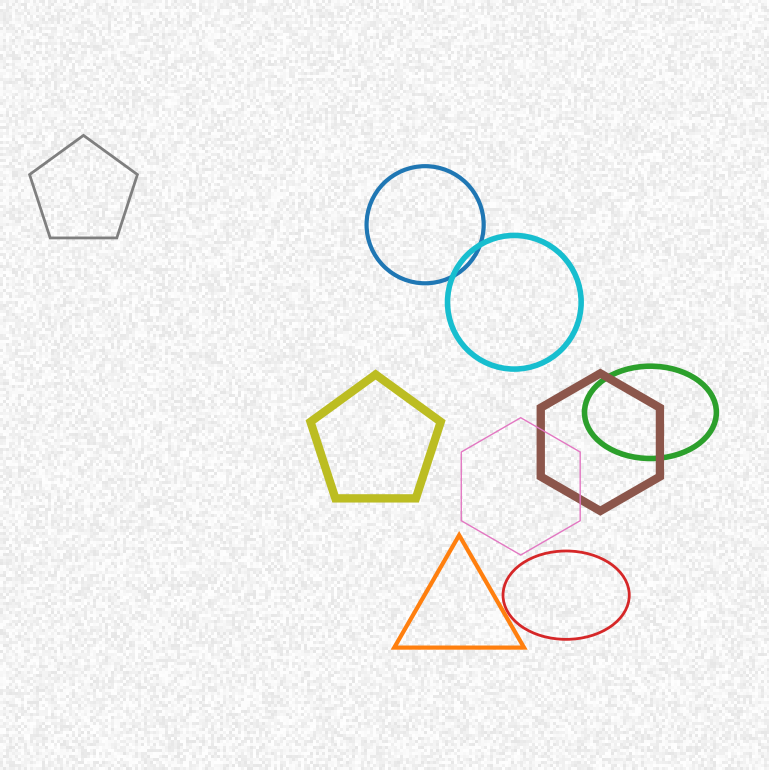[{"shape": "circle", "thickness": 1.5, "radius": 0.38, "center": [0.552, 0.708]}, {"shape": "triangle", "thickness": 1.5, "radius": 0.49, "center": [0.596, 0.208]}, {"shape": "oval", "thickness": 2, "radius": 0.43, "center": [0.845, 0.464]}, {"shape": "oval", "thickness": 1, "radius": 0.41, "center": [0.735, 0.227]}, {"shape": "hexagon", "thickness": 3, "radius": 0.45, "center": [0.78, 0.426]}, {"shape": "hexagon", "thickness": 0.5, "radius": 0.45, "center": [0.676, 0.368]}, {"shape": "pentagon", "thickness": 1, "radius": 0.37, "center": [0.108, 0.751]}, {"shape": "pentagon", "thickness": 3, "radius": 0.44, "center": [0.488, 0.425]}, {"shape": "circle", "thickness": 2, "radius": 0.43, "center": [0.668, 0.607]}]